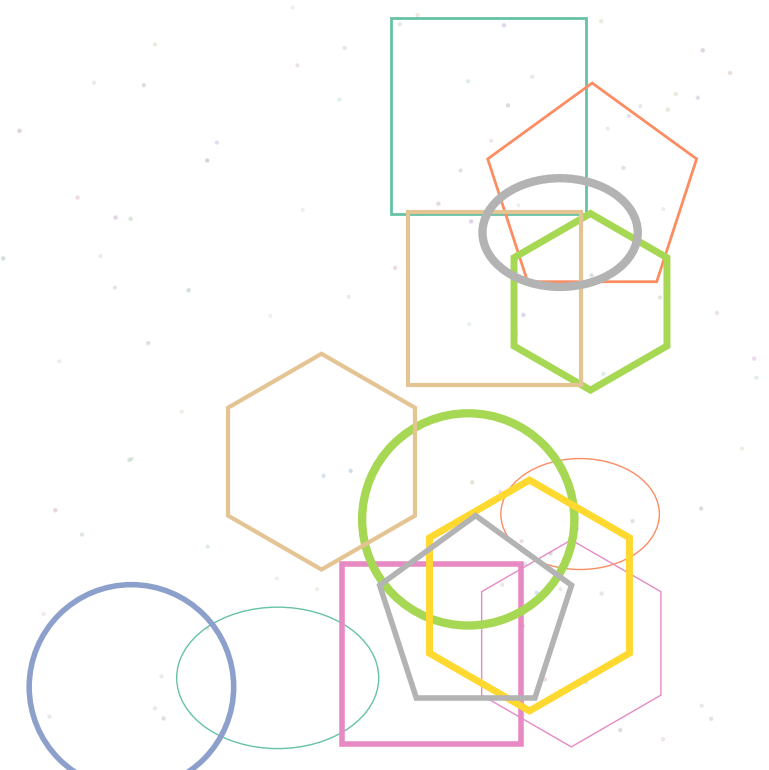[{"shape": "oval", "thickness": 0.5, "radius": 0.66, "center": [0.361, 0.12]}, {"shape": "square", "thickness": 1, "radius": 0.64, "center": [0.634, 0.849]}, {"shape": "oval", "thickness": 0.5, "radius": 0.51, "center": [0.753, 0.332]}, {"shape": "pentagon", "thickness": 1, "radius": 0.71, "center": [0.769, 0.75]}, {"shape": "circle", "thickness": 2, "radius": 0.66, "center": [0.171, 0.108]}, {"shape": "hexagon", "thickness": 0.5, "radius": 0.67, "center": [0.742, 0.164]}, {"shape": "square", "thickness": 2, "radius": 0.58, "center": [0.56, 0.15]}, {"shape": "circle", "thickness": 3, "radius": 0.69, "center": [0.608, 0.325]}, {"shape": "hexagon", "thickness": 2.5, "radius": 0.57, "center": [0.767, 0.608]}, {"shape": "hexagon", "thickness": 2.5, "radius": 0.75, "center": [0.688, 0.227]}, {"shape": "hexagon", "thickness": 1.5, "radius": 0.7, "center": [0.418, 0.4]}, {"shape": "square", "thickness": 1.5, "radius": 0.56, "center": [0.642, 0.613]}, {"shape": "pentagon", "thickness": 2, "radius": 0.65, "center": [0.618, 0.199]}, {"shape": "oval", "thickness": 3, "radius": 0.5, "center": [0.727, 0.698]}]